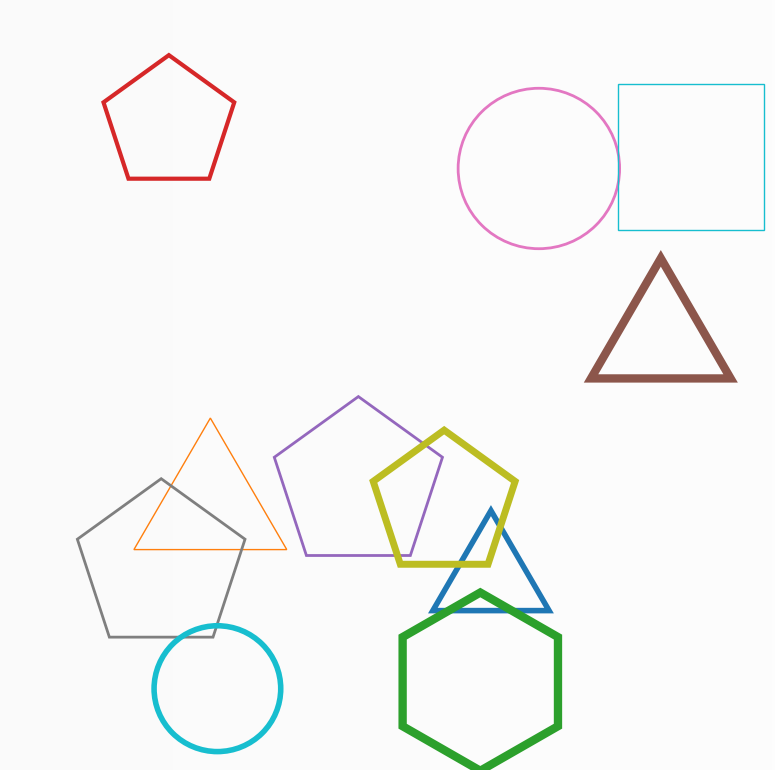[{"shape": "triangle", "thickness": 2, "radius": 0.43, "center": [0.633, 0.25]}, {"shape": "triangle", "thickness": 0.5, "radius": 0.57, "center": [0.271, 0.343]}, {"shape": "hexagon", "thickness": 3, "radius": 0.58, "center": [0.62, 0.115]}, {"shape": "pentagon", "thickness": 1.5, "radius": 0.44, "center": [0.218, 0.84]}, {"shape": "pentagon", "thickness": 1, "radius": 0.57, "center": [0.462, 0.371]}, {"shape": "triangle", "thickness": 3, "radius": 0.52, "center": [0.853, 0.561]}, {"shape": "circle", "thickness": 1, "radius": 0.52, "center": [0.695, 0.781]}, {"shape": "pentagon", "thickness": 1, "radius": 0.57, "center": [0.208, 0.265]}, {"shape": "pentagon", "thickness": 2.5, "radius": 0.48, "center": [0.573, 0.345]}, {"shape": "circle", "thickness": 2, "radius": 0.41, "center": [0.281, 0.106]}, {"shape": "square", "thickness": 0.5, "radius": 0.47, "center": [0.892, 0.796]}]